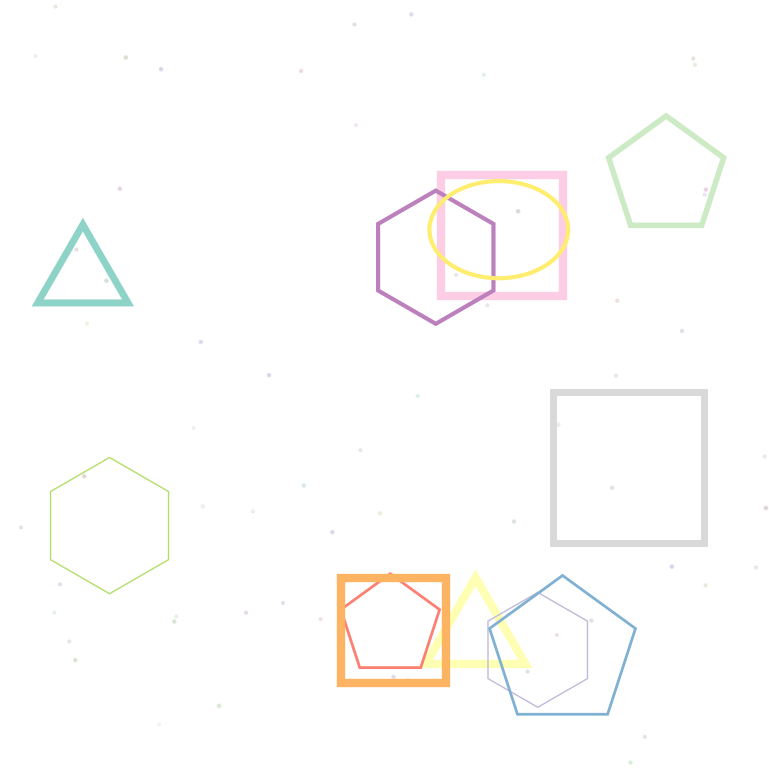[{"shape": "triangle", "thickness": 2.5, "radius": 0.34, "center": [0.108, 0.64]}, {"shape": "triangle", "thickness": 3, "radius": 0.37, "center": [0.618, 0.175]}, {"shape": "hexagon", "thickness": 0.5, "radius": 0.37, "center": [0.698, 0.156]}, {"shape": "pentagon", "thickness": 1, "radius": 0.34, "center": [0.507, 0.187]}, {"shape": "pentagon", "thickness": 1, "radius": 0.5, "center": [0.731, 0.153]}, {"shape": "square", "thickness": 3, "radius": 0.34, "center": [0.511, 0.181]}, {"shape": "hexagon", "thickness": 0.5, "radius": 0.44, "center": [0.142, 0.317]}, {"shape": "square", "thickness": 3, "radius": 0.39, "center": [0.652, 0.694]}, {"shape": "square", "thickness": 2.5, "radius": 0.49, "center": [0.816, 0.393]}, {"shape": "hexagon", "thickness": 1.5, "radius": 0.43, "center": [0.566, 0.666]}, {"shape": "pentagon", "thickness": 2, "radius": 0.39, "center": [0.865, 0.771]}, {"shape": "oval", "thickness": 1.5, "radius": 0.45, "center": [0.648, 0.702]}]